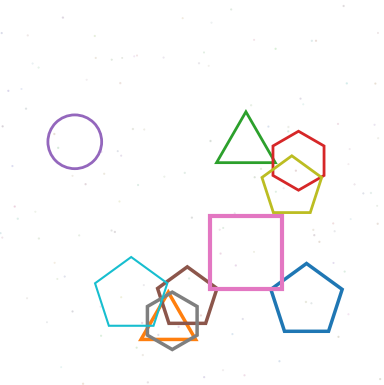[{"shape": "pentagon", "thickness": 2.5, "radius": 0.49, "center": [0.796, 0.218]}, {"shape": "triangle", "thickness": 2.5, "radius": 0.41, "center": [0.437, 0.159]}, {"shape": "triangle", "thickness": 2, "radius": 0.44, "center": [0.639, 0.622]}, {"shape": "hexagon", "thickness": 2, "radius": 0.38, "center": [0.775, 0.583]}, {"shape": "circle", "thickness": 2, "radius": 0.35, "center": [0.194, 0.632]}, {"shape": "pentagon", "thickness": 2.5, "radius": 0.41, "center": [0.486, 0.226]}, {"shape": "square", "thickness": 3, "radius": 0.47, "center": [0.639, 0.344]}, {"shape": "hexagon", "thickness": 2.5, "radius": 0.37, "center": [0.447, 0.167]}, {"shape": "pentagon", "thickness": 2, "radius": 0.41, "center": [0.758, 0.514]}, {"shape": "pentagon", "thickness": 1.5, "radius": 0.49, "center": [0.341, 0.234]}]